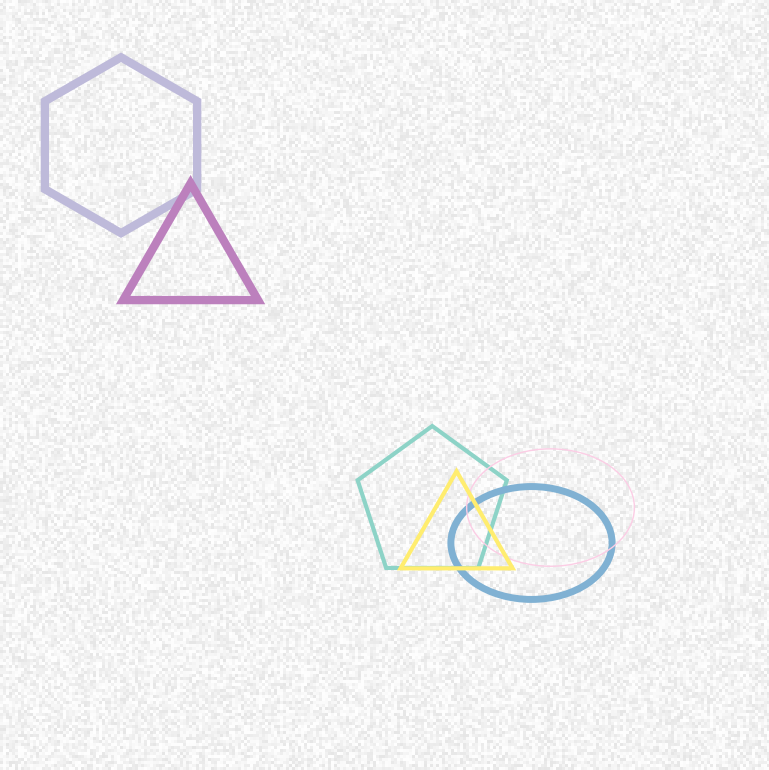[{"shape": "pentagon", "thickness": 1.5, "radius": 0.51, "center": [0.561, 0.345]}, {"shape": "hexagon", "thickness": 3, "radius": 0.57, "center": [0.157, 0.811]}, {"shape": "oval", "thickness": 2.5, "radius": 0.52, "center": [0.69, 0.295]}, {"shape": "oval", "thickness": 0.5, "radius": 0.54, "center": [0.715, 0.341]}, {"shape": "triangle", "thickness": 3, "radius": 0.51, "center": [0.248, 0.661]}, {"shape": "triangle", "thickness": 1.5, "radius": 0.42, "center": [0.593, 0.304]}]